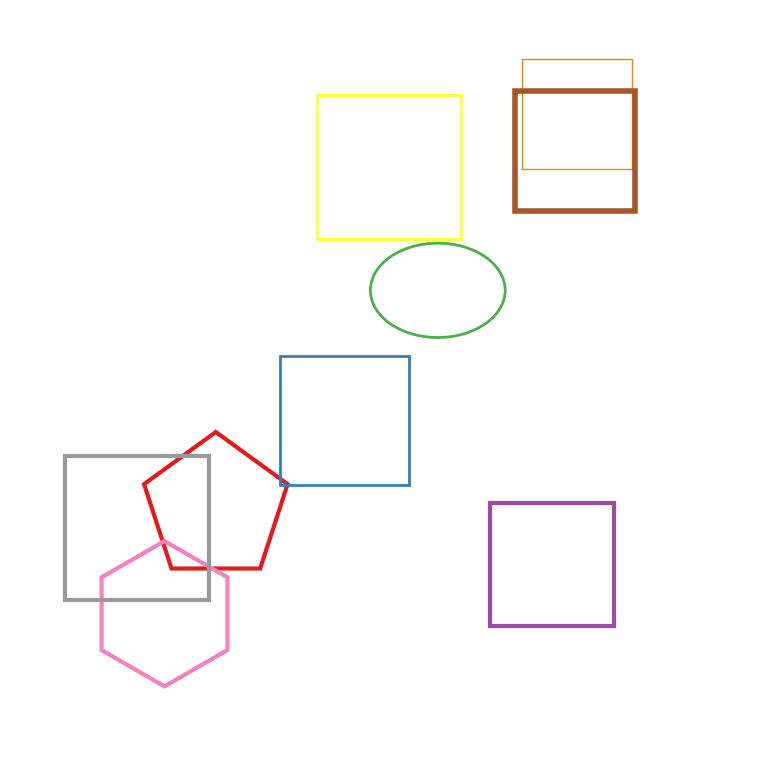[{"shape": "pentagon", "thickness": 1.5, "radius": 0.49, "center": [0.28, 0.341]}, {"shape": "square", "thickness": 1, "radius": 0.42, "center": [0.448, 0.453]}, {"shape": "oval", "thickness": 1, "radius": 0.44, "center": [0.569, 0.623]}, {"shape": "square", "thickness": 1.5, "radius": 0.4, "center": [0.717, 0.267]}, {"shape": "square", "thickness": 0.5, "radius": 0.36, "center": [0.749, 0.852]}, {"shape": "square", "thickness": 1, "radius": 0.47, "center": [0.505, 0.783]}, {"shape": "square", "thickness": 2, "radius": 0.39, "center": [0.747, 0.804]}, {"shape": "hexagon", "thickness": 1.5, "radius": 0.47, "center": [0.214, 0.203]}, {"shape": "square", "thickness": 1.5, "radius": 0.47, "center": [0.178, 0.314]}]